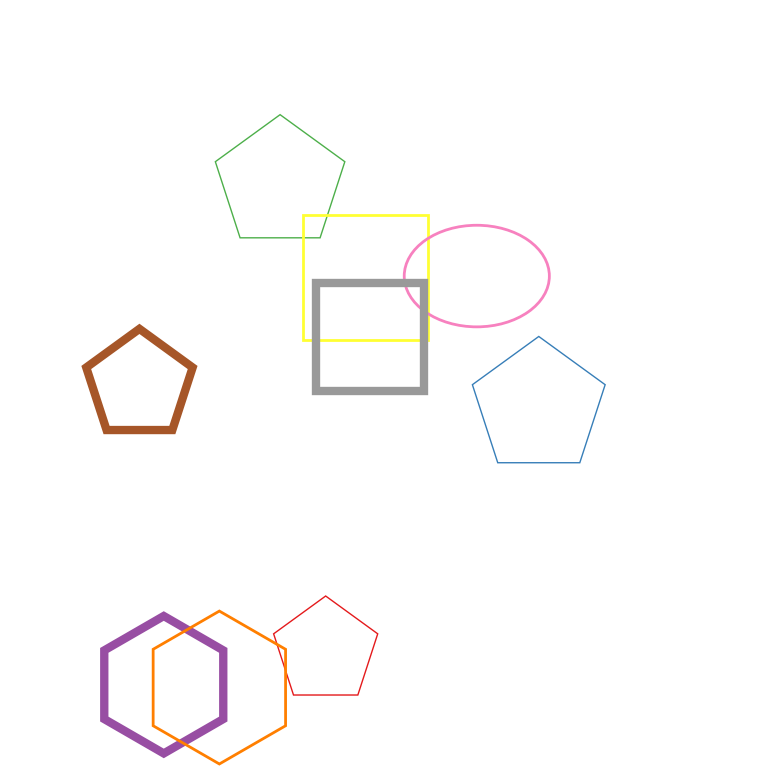[{"shape": "pentagon", "thickness": 0.5, "radius": 0.36, "center": [0.423, 0.155]}, {"shape": "pentagon", "thickness": 0.5, "radius": 0.45, "center": [0.7, 0.472]}, {"shape": "pentagon", "thickness": 0.5, "radius": 0.44, "center": [0.364, 0.763]}, {"shape": "hexagon", "thickness": 3, "radius": 0.45, "center": [0.213, 0.111]}, {"shape": "hexagon", "thickness": 1, "radius": 0.5, "center": [0.285, 0.107]}, {"shape": "square", "thickness": 1, "radius": 0.41, "center": [0.475, 0.639]}, {"shape": "pentagon", "thickness": 3, "radius": 0.36, "center": [0.181, 0.5]}, {"shape": "oval", "thickness": 1, "radius": 0.47, "center": [0.619, 0.641]}, {"shape": "square", "thickness": 3, "radius": 0.35, "center": [0.48, 0.562]}]